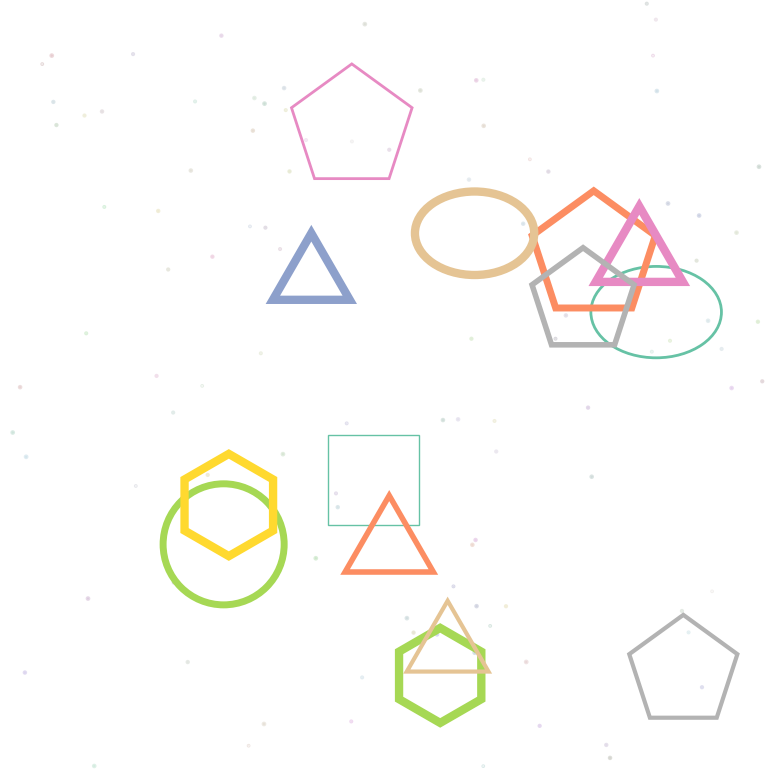[{"shape": "oval", "thickness": 1, "radius": 0.42, "center": [0.852, 0.595]}, {"shape": "square", "thickness": 0.5, "radius": 0.29, "center": [0.485, 0.377]}, {"shape": "pentagon", "thickness": 2.5, "radius": 0.42, "center": [0.771, 0.668]}, {"shape": "triangle", "thickness": 2, "radius": 0.33, "center": [0.505, 0.29]}, {"shape": "triangle", "thickness": 3, "radius": 0.29, "center": [0.404, 0.639]}, {"shape": "pentagon", "thickness": 1, "radius": 0.41, "center": [0.457, 0.835]}, {"shape": "triangle", "thickness": 3, "radius": 0.33, "center": [0.83, 0.667]}, {"shape": "hexagon", "thickness": 3, "radius": 0.31, "center": [0.572, 0.123]}, {"shape": "circle", "thickness": 2.5, "radius": 0.39, "center": [0.29, 0.293]}, {"shape": "hexagon", "thickness": 3, "radius": 0.33, "center": [0.297, 0.344]}, {"shape": "oval", "thickness": 3, "radius": 0.39, "center": [0.616, 0.697]}, {"shape": "triangle", "thickness": 1.5, "radius": 0.31, "center": [0.581, 0.158]}, {"shape": "pentagon", "thickness": 2, "radius": 0.35, "center": [0.757, 0.609]}, {"shape": "pentagon", "thickness": 1.5, "radius": 0.37, "center": [0.887, 0.128]}]